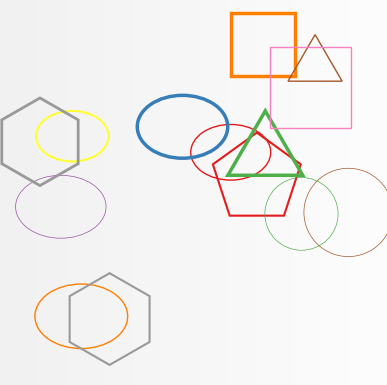[{"shape": "oval", "thickness": 1, "radius": 0.52, "center": [0.595, 0.604]}, {"shape": "pentagon", "thickness": 1.5, "radius": 0.6, "center": [0.663, 0.536]}, {"shape": "oval", "thickness": 2.5, "radius": 0.58, "center": [0.471, 0.671]}, {"shape": "circle", "thickness": 0.5, "radius": 0.47, "center": [0.778, 0.444]}, {"shape": "triangle", "thickness": 2.5, "radius": 0.56, "center": [0.685, 0.6]}, {"shape": "oval", "thickness": 0.5, "radius": 0.58, "center": [0.157, 0.463]}, {"shape": "oval", "thickness": 1, "radius": 0.6, "center": [0.21, 0.178]}, {"shape": "square", "thickness": 2.5, "radius": 0.41, "center": [0.679, 0.884]}, {"shape": "oval", "thickness": 1.5, "radius": 0.47, "center": [0.187, 0.646]}, {"shape": "circle", "thickness": 0.5, "radius": 0.57, "center": [0.899, 0.448]}, {"shape": "triangle", "thickness": 1, "radius": 0.4, "center": [0.813, 0.829]}, {"shape": "square", "thickness": 1, "radius": 0.52, "center": [0.801, 0.773]}, {"shape": "hexagon", "thickness": 1.5, "radius": 0.6, "center": [0.283, 0.171]}, {"shape": "hexagon", "thickness": 2, "radius": 0.57, "center": [0.103, 0.632]}]